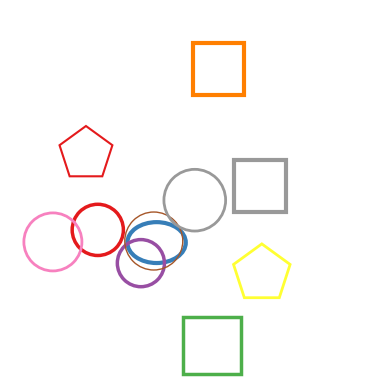[{"shape": "pentagon", "thickness": 1.5, "radius": 0.36, "center": [0.223, 0.601]}, {"shape": "circle", "thickness": 2.5, "radius": 0.33, "center": [0.254, 0.403]}, {"shape": "oval", "thickness": 3, "radius": 0.38, "center": [0.407, 0.37]}, {"shape": "square", "thickness": 2.5, "radius": 0.38, "center": [0.551, 0.103]}, {"shape": "circle", "thickness": 2.5, "radius": 0.31, "center": [0.366, 0.316]}, {"shape": "square", "thickness": 3, "radius": 0.34, "center": [0.568, 0.821]}, {"shape": "pentagon", "thickness": 2, "radius": 0.39, "center": [0.68, 0.289]}, {"shape": "circle", "thickness": 1, "radius": 0.38, "center": [0.399, 0.374]}, {"shape": "circle", "thickness": 2, "radius": 0.38, "center": [0.137, 0.372]}, {"shape": "square", "thickness": 3, "radius": 0.34, "center": [0.675, 0.518]}, {"shape": "circle", "thickness": 2, "radius": 0.4, "center": [0.506, 0.48]}]